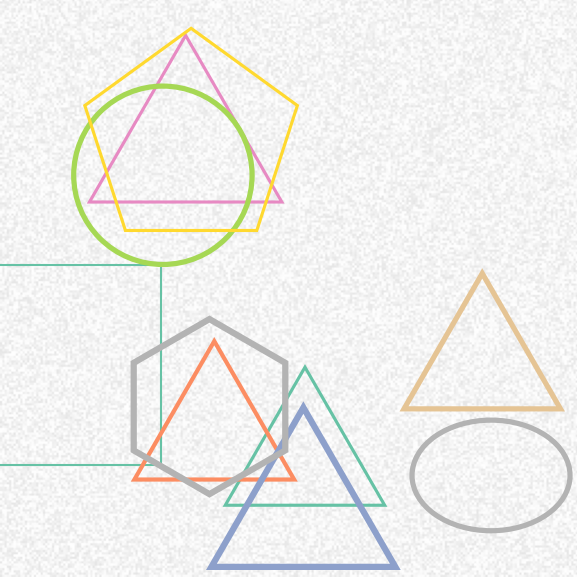[{"shape": "square", "thickness": 1, "radius": 0.86, "center": [0.107, 0.367]}, {"shape": "triangle", "thickness": 1.5, "radius": 0.8, "center": [0.528, 0.204]}, {"shape": "triangle", "thickness": 2, "radius": 0.8, "center": [0.371, 0.249]}, {"shape": "triangle", "thickness": 3, "radius": 0.92, "center": [0.525, 0.109]}, {"shape": "triangle", "thickness": 1.5, "radius": 0.96, "center": [0.321, 0.745]}, {"shape": "circle", "thickness": 2.5, "radius": 0.77, "center": [0.282, 0.696]}, {"shape": "pentagon", "thickness": 1.5, "radius": 0.97, "center": [0.331, 0.757]}, {"shape": "triangle", "thickness": 2.5, "radius": 0.78, "center": [0.835, 0.369]}, {"shape": "oval", "thickness": 2.5, "radius": 0.68, "center": [0.85, 0.176]}, {"shape": "hexagon", "thickness": 3, "radius": 0.76, "center": [0.363, 0.295]}]